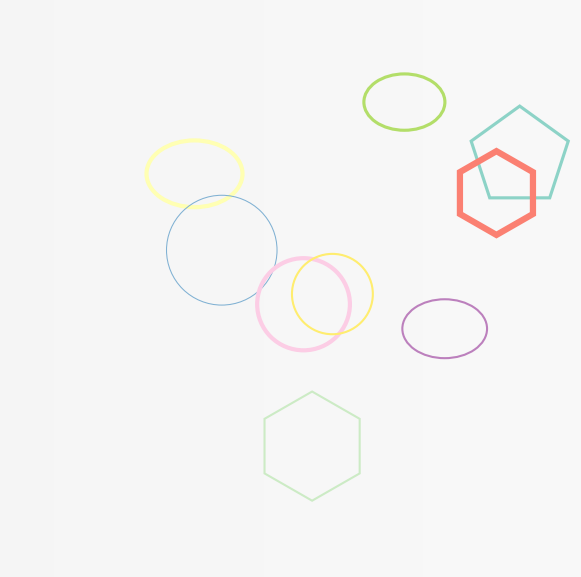[{"shape": "pentagon", "thickness": 1.5, "radius": 0.44, "center": [0.894, 0.728]}, {"shape": "oval", "thickness": 2, "radius": 0.41, "center": [0.335, 0.698]}, {"shape": "hexagon", "thickness": 3, "radius": 0.36, "center": [0.854, 0.665]}, {"shape": "circle", "thickness": 0.5, "radius": 0.48, "center": [0.382, 0.566]}, {"shape": "oval", "thickness": 1.5, "radius": 0.35, "center": [0.696, 0.822]}, {"shape": "circle", "thickness": 2, "radius": 0.4, "center": [0.522, 0.472]}, {"shape": "oval", "thickness": 1, "radius": 0.36, "center": [0.765, 0.43]}, {"shape": "hexagon", "thickness": 1, "radius": 0.47, "center": [0.537, 0.227]}, {"shape": "circle", "thickness": 1, "radius": 0.35, "center": [0.572, 0.49]}]